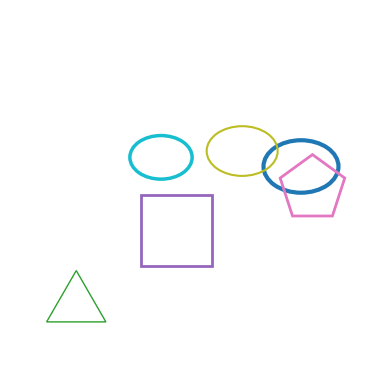[{"shape": "oval", "thickness": 3, "radius": 0.49, "center": [0.782, 0.568]}, {"shape": "triangle", "thickness": 1, "radius": 0.44, "center": [0.198, 0.208]}, {"shape": "square", "thickness": 2, "radius": 0.46, "center": [0.458, 0.401]}, {"shape": "pentagon", "thickness": 2, "radius": 0.44, "center": [0.812, 0.51]}, {"shape": "oval", "thickness": 1.5, "radius": 0.46, "center": [0.629, 0.608]}, {"shape": "oval", "thickness": 2.5, "radius": 0.4, "center": [0.418, 0.591]}]